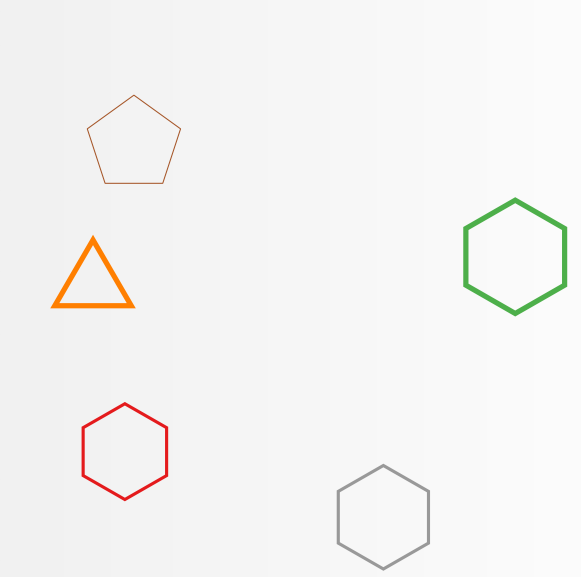[{"shape": "hexagon", "thickness": 1.5, "radius": 0.41, "center": [0.215, 0.217]}, {"shape": "hexagon", "thickness": 2.5, "radius": 0.49, "center": [0.886, 0.554]}, {"shape": "triangle", "thickness": 2.5, "radius": 0.38, "center": [0.16, 0.508]}, {"shape": "pentagon", "thickness": 0.5, "radius": 0.42, "center": [0.23, 0.75]}, {"shape": "hexagon", "thickness": 1.5, "radius": 0.45, "center": [0.66, 0.103]}]